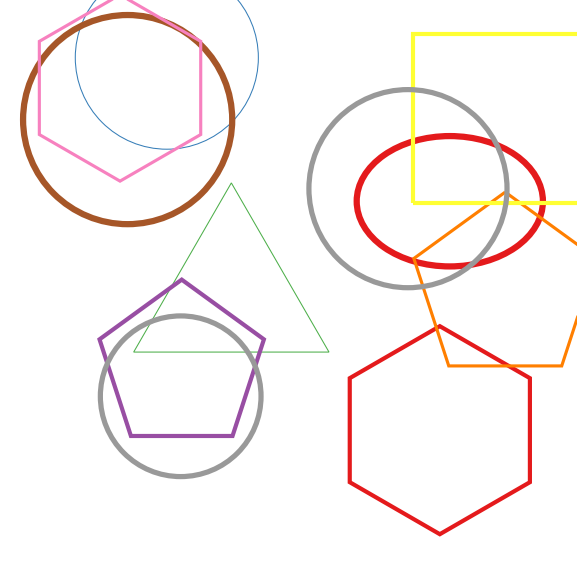[{"shape": "oval", "thickness": 3, "radius": 0.81, "center": [0.779, 0.651]}, {"shape": "hexagon", "thickness": 2, "radius": 0.9, "center": [0.762, 0.254]}, {"shape": "circle", "thickness": 0.5, "radius": 0.79, "center": [0.289, 0.899]}, {"shape": "triangle", "thickness": 0.5, "radius": 0.98, "center": [0.401, 0.487]}, {"shape": "pentagon", "thickness": 2, "radius": 0.75, "center": [0.315, 0.365]}, {"shape": "pentagon", "thickness": 1.5, "radius": 0.83, "center": [0.875, 0.5]}, {"shape": "square", "thickness": 2, "radius": 0.73, "center": [0.862, 0.794]}, {"shape": "circle", "thickness": 3, "radius": 0.91, "center": [0.221, 0.792]}, {"shape": "hexagon", "thickness": 1.5, "radius": 0.81, "center": [0.208, 0.847]}, {"shape": "circle", "thickness": 2.5, "radius": 0.86, "center": [0.706, 0.672]}, {"shape": "circle", "thickness": 2.5, "radius": 0.7, "center": [0.313, 0.313]}]